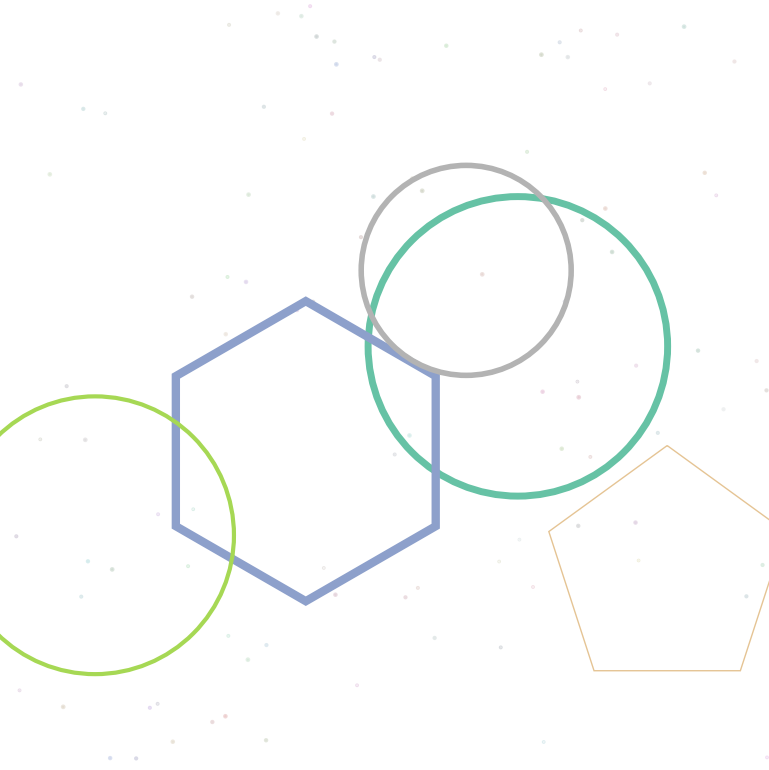[{"shape": "circle", "thickness": 2.5, "radius": 0.97, "center": [0.673, 0.55]}, {"shape": "hexagon", "thickness": 3, "radius": 0.97, "center": [0.397, 0.414]}, {"shape": "circle", "thickness": 1.5, "radius": 0.9, "center": [0.123, 0.305]}, {"shape": "pentagon", "thickness": 0.5, "radius": 0.81, "center": [0.866, 0.26]}, {"shape": "circle", "thickness": 2, "radius": 0.68, "center": [0.605, 0.649]}]